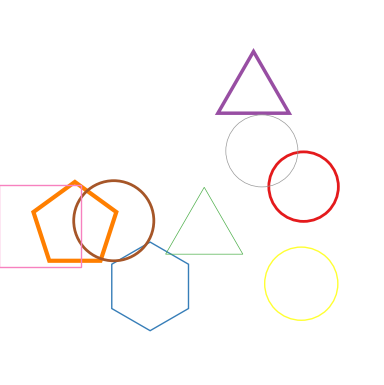[{"shape": "circle", "thickness": 2, "radius": 0.45, "center": [0.789, 0.515]}, {"shape": "hexagon", "thickness": 1, "radius": 0.58, "center": [0.39, 0.256]}, {"shape": "triangle", "thickness": 0.5, "radius": 0.58, "center": [0.53, 0.398]}, {"shape": "triangle", "thickness": 2.5, "radius": 0.53, "center": [0.658, 0.759]}, {"shape": "pentagon", "thickness": 3, "radius": 0.57, "center": [0.195, 0.414]}, {"shape": "circle", "thickness": 1, "radius": 0.48, "center": [0.782, 0.263]}, {"shape": "circle", "thickness": 2, "radius": 0.52, "center": [0.296, 0.427]}, {"shape": "square", "thickness": 1, "radius": 0.53, "center": [0.105, 0.413]}, {"shape": "circle", "thickness": 0.5, "radius": 0.47, "center": [0.68, 0.608]}]